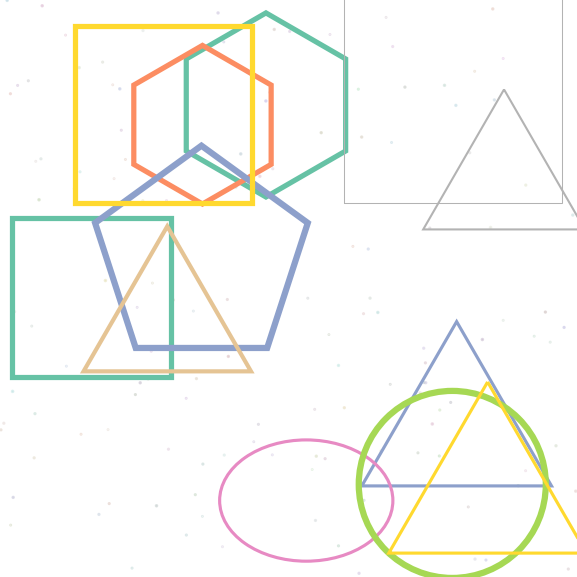[{"shape": "square", "thickness": 2.5, "radius": 0.69, "center": [0.158, 0.484]}, {"shape": "hexagon", "thickness": 2.5, "radius": 0.8, "center": [0.461, 0.817]}, {"shape": "hexagon", "thickness": 2.5, "radius": 0.69, "center": [0.351, 0.783]}, {"shape": "pentagon", "thickness": 3, "radius": 0.97, "center": [0.349, 0.553]}, {"shape": "triangle", "thickness": 1.5, "radius": 0.95, "center": [0.791, 0.253]}, {"shape": "oval", "thickness": 1.5, "radius": 0.75, "center": [0.53, 0.132]}, {"shape": "circle", "thickness": 3, "radius": 0.81, "center": [0.783, 0.16]}, {"shape": "square", "thickness": 2.5, "radius": 0.77, "center": [0.283, 0.801]}, {"shape": "triangle", "thickness": 1.5, "radius": 0.99, "center": [0.844, 0.14]}, {"shape": "triangle", "thickness": 2, "radius": 0.84, "center": [0.29, 0.44]}, {"shape": "triangle", "thickness": 1, "radius": 0.81, "center": [0.873, 0.683]}, {"shape": "square", "thickness": 0.5, "radius": 0.94, "center": [0.785, 0.836]}]